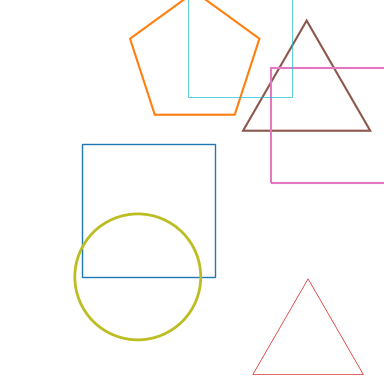[{"shape": "square", "thickness": 1, "radius": 0.86, "center": [0.385, 0.453]}, {"shape": "pentagon", "thickness": 1.5, "radius": 0.88, "center": [0.506, 0.845]}, {"shape": "triangle", "thickness": 0.5, "radius": 0.83, "center": [0.8, 0.11]}, {"shape": "triangle", "thickness": 1.5, "radius": 0.95, "center": [0.796, 0.756]}, {"shape": "square", "thickness": 1.5, "radius": 0.74, "center": [0.852, 0.674]}, {"shape": "circle", "thickness": 2, "radius": 0.82, "center": [0.358, 0.281]}, {"shape": "square", "thickness": 0.5, "radius": 0.67, "center": [0.623, 0.884]}]